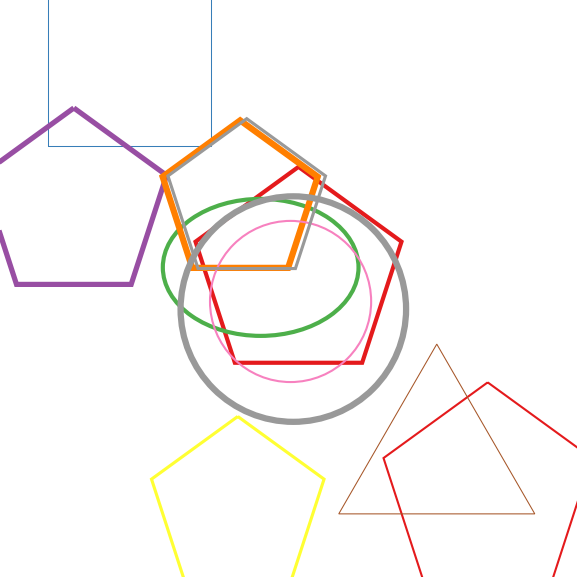[{"shape": "pentagon", "thickness": 2, "radius": 0.94, "center": [0.517, 0.523]}, {"shape": "pentagon", "thickness": 1, "radius": 0.95, "center": [0.844, 0.147]}, {"shape": "square", "thickness": 0.5, "radius": 0.71, "center": [0.224, 0.888]}, {"shape": "oval", "thickness": 2, "radius": 0.85, "center": [0.451, 0.536]}, {"shape": "pentagon", "thickness": 2.5, "radius": 0.84, "center": [0.128, 0.643]}, {"shape": "pentagon", "thickness": 3, "radius": 0.71, "center": [0.416, 0.649]}, {"shape": "pentagon", "thickness": 1.5, "radius": 0.79, "center": [0.412, 0.121]}, {"shape": "triangle", "thickness": 0.5, "radius": 0.98, "center": [0.756, 0.207]}, {"shape": "circle", "thickness": 1, "radius": 0.7, "center": [0.503, 0.477]}, {"shape": "circle", "thickness": 3, "radius": 0.98, "center": [0.508, 0.464]}, {"shape": "pentagon", "thickness": 1.5, "radius": 0.72, "center": [0.427, 0.65]}]